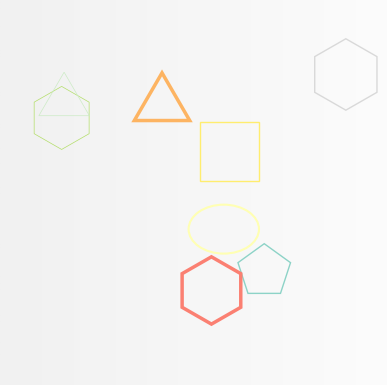[{"shape": "pentagon", "thickness": 1, "radius": 0.36, "center": [0.682, 0.296]}, {"shape": "oval", "thickness": 1.5, "radius": 0.45, "center": [0.578, 0.405]}, {"shape": "hexagon", "thickness": 2.5, "radius": 0.44, "center": [0.546, 0.246]}, {"shape": "triangle", "thickness": 2.5, "radius": 0.41, "center": [0.418, 0.728]}, {"shape": "hexagon", "thickness": 0.5, "radius": 0.41, "center": [0.159, 0.694]}, {"shape": "hexagon", "thickness": 1, "radius": 0.46, "center": [0.892, 0.807]}, {"shape": "triangle", "thickness": 0.5, "radius": 0.38, "center": [0.165, 0.737]}, {"shape": "square", "thickness": 1, "radius": 0.38, "center": [0.592, 0.606]}]